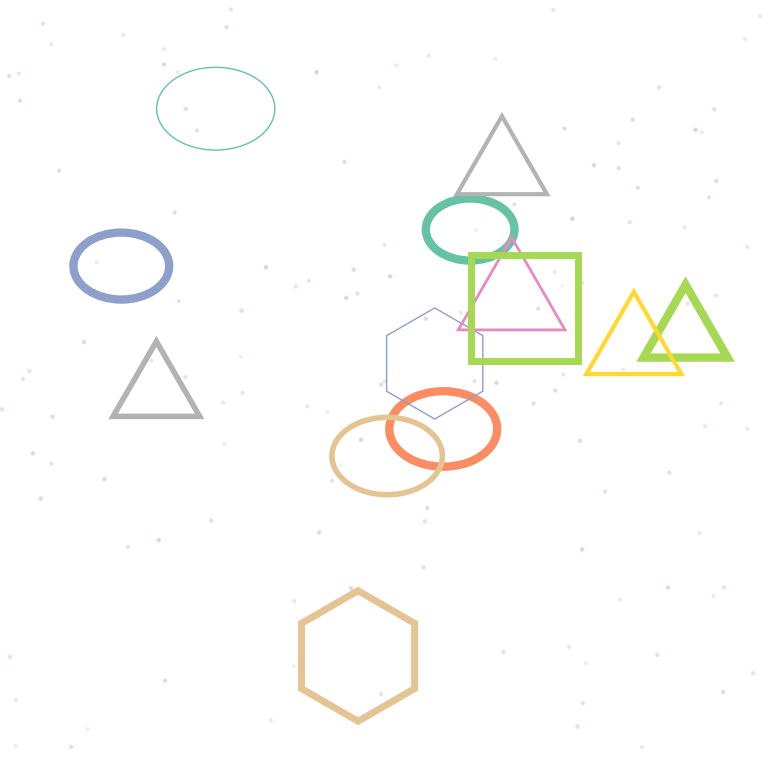[{"shape": "oval", "thickness": 3, "radius": 0.29, "center": [0.611, 0.702]}, {"shape": "oval", "thickness": 0.5, "radius": 0.38, "center": [0.28, 0.859]}, {"shape": "oval", "thickness": 3, "radius": 0.35, "center": [0.576, 0.443]}, {"shape": "oval", "thickness": 3, "radius": 0.31, "center": [0.158, 0.654]}, {"shape": "hexagon", "thickness": 0.5, "radius": 0.36, "center": [0.565, 0.528]}, {"shape": "triangle", "thickness": 1, "radius": 0.4, "center": [0.664, 0.612]}, {"shape": "triangle", "thickness": 3, "radius": 0.32, "center": [0.89, 0.567]}, {"shape": "square", "thickness": 2.5, "radius": 0.35, "center": [0.682, 0.6]}, {"shape": "triangle", "thickness": 1.5, "radius": 0.36, "center": [0.823, 0.55]}, {"shape": "hexagon", "thickness": 2.5, "radius": 0.42, "center": [0.465, 0.148]}, {"shape": "oval", "thickness": 2, "radius": 0.36, "center": [0.503, 0.408]}, {"shape": "triangle", "thickness": 1.5, "radius": 0.34, "center": [0.652, 0.782]}, {"shape": "triangle", "thickness": 2, "radius": 0.32, "center": [0.203, 0.492]}]